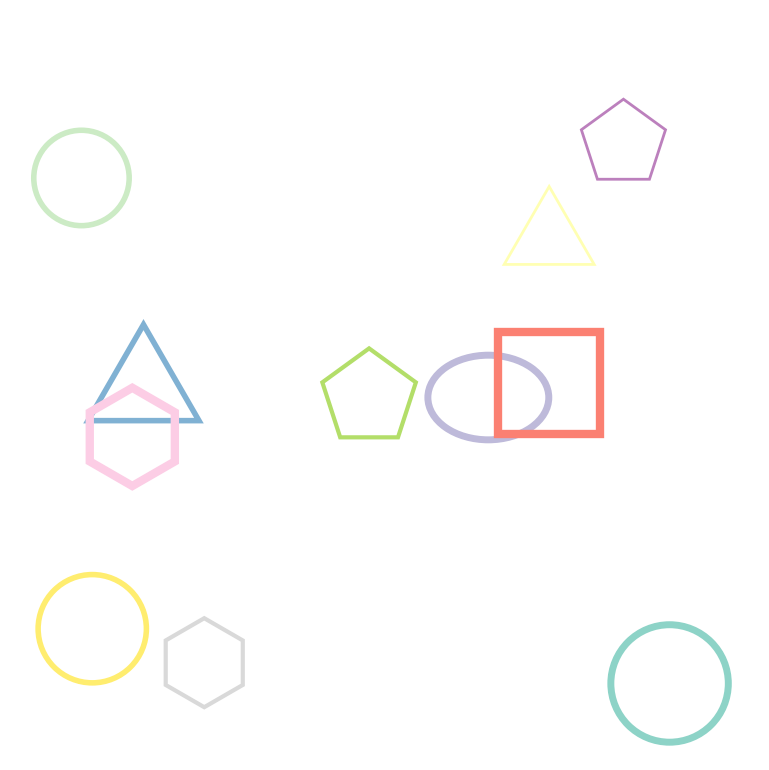[{"shape": "circle", "thickness": 2.5, "radius": 0.38, "center": [0.87, 0.112]}, {"shape": "triangle", "thickness": 1, "radius": 0.34, "center": [0.713, 0.69]}, {"shape": "oval", "thickness": 2.5, "radius": 0.39, "center": [0.634, 0.484]}, {"shape": "square", "thickness": 3, "radius": 0.33, "center": [0.713, 0.502]}, {"shape": "triangle", "thickness": 2, "radius": 0.42, "center": [0.186, 0.495]}, {"shape": "pentagon", "thickness": 1.5, "radius": 0.32, "center": [0.479, 0.484]}, {"shape": "hexagon", "thickness": 3, "radius": 0.32, "center": [0.172, 0.433]}, {"shape": "hexagon", "thickness": 1.5, "radius": 0.29, "center": [0.265, 0.139]}, {"shape": "pentagon", "thickness": 1, "radius": 0.29, "center": [0.81, 0.814]}, {"shape": "circle", "thickness": 2, "radius": 0.31, "center": [0.106, 0.769]}, {"shape": "circle", "thickness": 2, "radius": 0.35, "center": [0.12, 0.183]}]